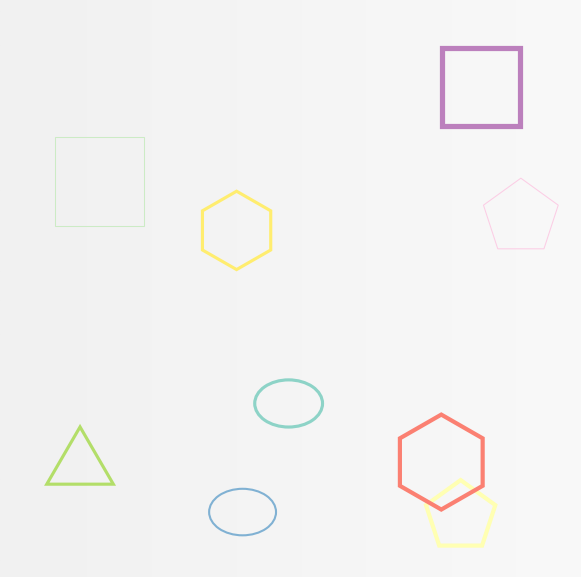[{"shape": "oval", "thickness": 1.5, "radius": 0.29, "center": [0.497, 0.301]}, {"shape": "pentagon", "thickness": 2, "radius": 0.31, "center": [0.793, 0.105]}, {"shape": "hexagon", "thickness": 2, "radius": 0.41, "center": [0.759, 0.199]}, {"shape": "oval", "thickness": 1, "radius": 0.29, "center": [0.417, 0.112]}, {"shape": "triangle", "thickness": 1.5, "radius": 0.33, "center": [0.138, 0.194]}, {"shape": "pentagon", "thickness": 0.5, "radius": 0.34, "center": [0.896, 0.623]}, {"shape": "square", "thickness": 2.5, "radius": 0.34, "center": [0.828, 0.849]}, {"shape": "square", "thickness": 0.5, "radius": 0.38, "center": [0.172, 0.685]}, {"shape": "hexagon", "thickness": 1.5, "radius": 0.34, "center": [0.407, 0.6]}]